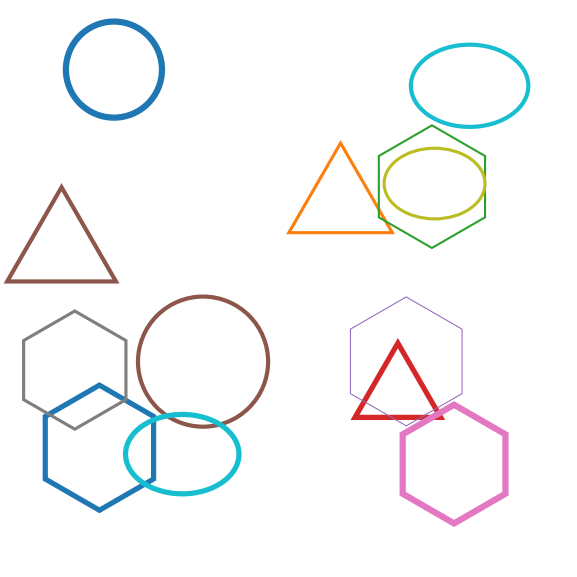[{"shape": "hexagon", "thickness": 2.5, "radius": 0.54, "center": [0.172, 0.224]}, {"shape": "circle", "thickness": 3, "radius": 0.42, "center": [0.197, 0.879]}, {"shape": "triangle", "thickness": 1.5, "radius": 0.52, "center": [0.59, 0.648]}, {"shape": "hexagon", "thickness": 1, "radius": 0.53, "center": [0.748, 0.676]}, {"shape": "triangle", "thickness": 2.5, "radius": 0.43, "center": [0.689, 0.319]}, {"shape": "hexagon", "thickness": 0.5, "radius": 0.56, "center": [0.703, 0.373]}, {"shape": "circle", "thickness": 2, "radius": 0.56, "center": [0.352, 0.373]}, {"shape": "triangle", "thickness": 2, "radius": 0.54, "center": [0.107, 0.566]}, {"shape": "hexagon", "thickness": 3, "radius": 0.51, "center": [0.786, 0.196]}, {"shape": "hexagon", "thickness": 1.5, "radius": 0.51, "center": [0.13, 0.358]}, {"shape": "oval", "thickness": 1.5, "radius": 0.44, "center": [0.752, 0.681]}, {"shape": "oval", "thickness": 2, "radius": 0.51, "center": [0.813, 0.851]}, {"shape": "oval", "thickness": 2.5, "radius": 0.49, "center": [0.316, 0.213]}]